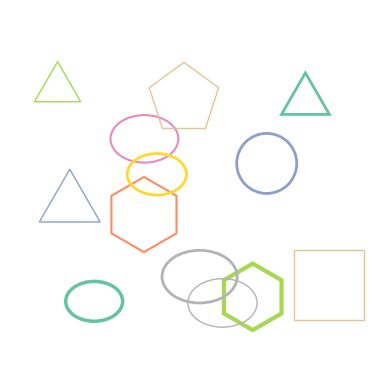[{"shape": "triangle", "thickness": 2, "radius": 0.36, "center": [0.793, 0.739]}, {"shape": "oval", "thickness": 2.5, "radius": 0.37, "center": [0.245, 0.217]}, {"shape": "hexagon", "thickness": 1.5, "radius": 0.49, "center": [0.374, 0.443]}, {"shape": "circle", "thickness": 2, "radius": 0.39, "center": [0.693, 0.576]}, {"shape": "triangle", "thickness": 1, "radius": 0.46, "center": [0.181, 0.469]}, {"shape": "oval", "thickness": 1.5, "radius": 0.44, "center": [0.375, 0.639]}, {"shape": "triangle", "thickness": 1, "radius": 0.35, "center": [0.15, 0.77]}, {"shape": "hexagon", "thickness": 3, "radius": 0.43, "center": [0.656, 0.229]}, {"shape": "oval", "thickness": 2, "radius": 0.38, "center": [0.407, 0.547]}, {"shape": "pentagon", "thickness": 1, "radius": 0.47, "center": [0.478, 0.743]}, {"shape": "square", "thickness": 1, "radius": 0.45, "center": [0.855, 0.26]}, {"shape": "oval", "thickness": 2, "radius": 0.49, "center": [0.518, 0.281]}, {"shape": "oval", "thickness": 1, "radius": 0.45, "center": [0.578, 0.213]}]